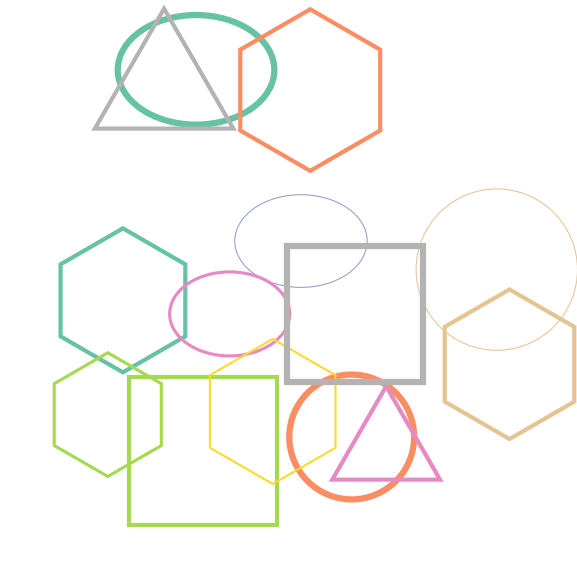[{"shape": "hexagon", "thickness": 2, "radius": 0.62, "center": [0.213, 0.479]}, {"shape": "oval", "thickness": 3, "radius": 0.68, "center": [0.339, 0.878]}, {"shape": "circle", "thickness": 3, "radius": 0.54, "center": [0.609, 0.242]}, {"shape": "hexagon", "thickness": 2, "radius": 0.7, "center": [0.537, 0.843]}, {"shape": "oval", "thickness": 0.5, "radius": 0.57, "center": [0.521, 0.582]}, {"shape": "triangle", "thickness": 2, "radius": 0.54, "center": [0.669, 0.222]}, {"shape": "oval", "thickness": 1.5, "radius": 0.52, "center": [0.398, 0.456]}, {"shape": "hexagon", "thickness": 1.5, "radius": 0.54, "center": [0.187, 0.281]}, {"shape": "square", "thickness": 2, "radius": 0.64, "center": [0.352, 0.218]}, {"shape": "hexagon", "thickness": 1, "radius": 0.63, "center": [0.472, 0.287]}, {"shape": "circle", "thickness": 0.5, "radius": 0.7, "center": [0.86, 0.532]}, {"shape": "hexagon", "thickness": 2, "radius": 0.65, "center": [0.882, 0.368]}, {"shape": "square", "thickness": 3, "radius": 0.59, "center": [0.615, 0.455]}, {"shape": "triangle", "thickness": 2, "radius": 0.69, "center": [0.284, 0.846]}]